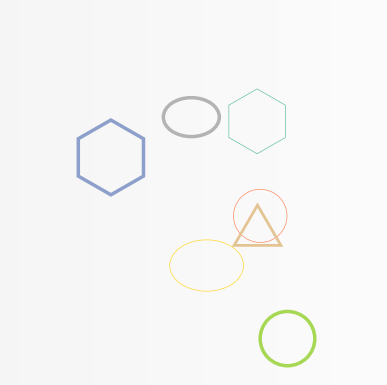[{"shape": "hexagon", "thickness": 0.5, "radius": 0.42, "center": [0.663, 0.685]}, {"shape": "circle", "thickness": 0.5, "radius": 0.35, "center": [0.672, 0.439]}, {"shape": "hexagon", "thickness": 2.5, "radius": 0.49, "center": [0.286, 0.591]}, {"shape": "circle", "thickness": 2.5, "radius": 0.35, "center": [0.742, 0.121]}, {"shape": "oval", "thickness": 0.5, "radius": 0.48, "center": [0.533, 0.31]}, {"shape": "triangle", "thickness": 2, "radius": 0.35, "center": [0.665, 0.397]}, {"shape": "oval", "thickness": 2.5, "radius": 0.36, "center": [0.494, 0.696]}]